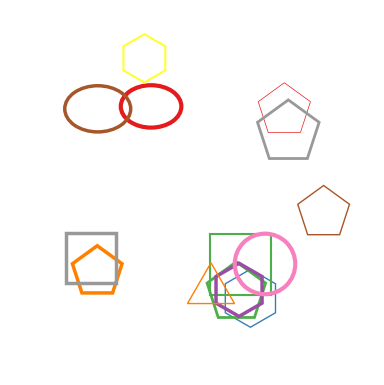[{"shape": "oval", "thickness": 3, "radius": 0.39, "center": [0.392, 0.724]}, {"shape": "pentagon", "thickness": 0.5, "radius": 0.36, "center": [0.739, 0.714]}, {"shape": "hexagon", "thickness": 1, "radius": 0.38, "center": [0.65, 0.225]}, {"shape": "pentagon", "thickness": 2, "radius": 0.4, "center": [0.614, 0.24]}, {"shape": "square", "thickness": 1.5, "radius": 0.4, "center": [0.625, 0.312]}, {"shape": "hexagon", "thickness": 2.5, "radius": 0.35, "center": [0.621, 0.247]}, {"shape": "triangle", "thickness": 1, "radius": 0.35, "center": [0.548, 0.247]}, {"shape": "pentagon", "thickness": 2.5, "radius": 0.34, "center": [0.253, 0.294]}, {"shape": "hexagon", "thickness": 1.5, "radius": 0.31, "center": [0.375, 0.849]}, {"shape": "oval", "thickness": 2.5, "radius": 0.43, "center": [0.254, 0.717]}, {"shape": "pentagon", "thickness": 1, "radius": 0.35, "center": [0.841, 0.448]}, {"shape": "circle", "thickness": 3, "radius": 0.39, "center": [0.688, 0.314]}, {"shape": "pentagon", "thickness": 2, "radius": 0.42, "center": [0.749, 0.656]}, {"shape": "square", "thickness": 2.5, "radius": 0.32, "center": [0.237, 0.329]}]